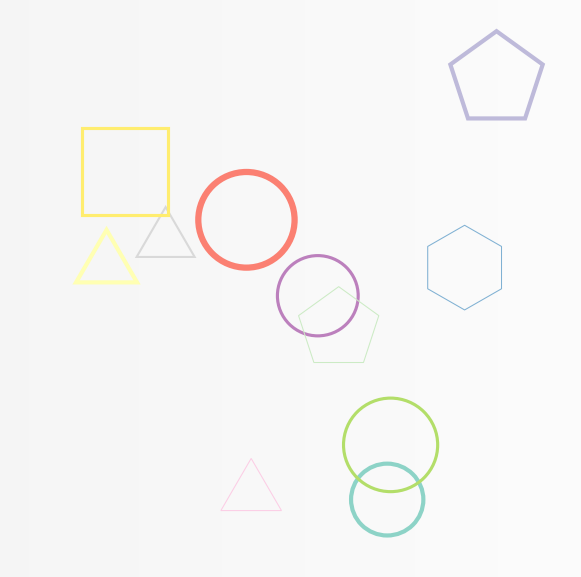[{"shape": "circle", "thickness": 2, "radius": 0.31, "center": [0.666, 0.134]}, {"shape": "triangle", "thickness": 2, "radius": 0.3, "center": [0.183, 0.54]}, {"shape": "pentagon", "thickness": 2, "radius": 0.42, "center": [0.854, 0.862]}, {"shape": "circle", "thickness": 3, "radius": 0.41, "center": [0.424, 0.619]}, {"shape": "hexagon", "thickness": 0.5, "radius": 0.37, "center": [0.799, 0.536]}, {"shape": "circle", "thickness": 1.5, "radius": 0.4, "center": [0.672, 0.229]}, {"shape": "triangle", "thickness": 0.5, "radius": 0.3, "center": [0.432, 0.145]}, {"shape": "triangle", "thickness": 1, "radius": 0.29, "center": [0.285, 0.583]}, {"shape": "circle", "thickness": 1.5, "radius": 0.35, "center": [0.547, 0.487]}, {"shape": "pentagon", "thickness": 0.5, "radius": 0.36, "center": [0.583, 0.43]}, {"shape": "square", "thickness": 1.5, "radius": 0.37, "center": [0.215, 0.702]}]